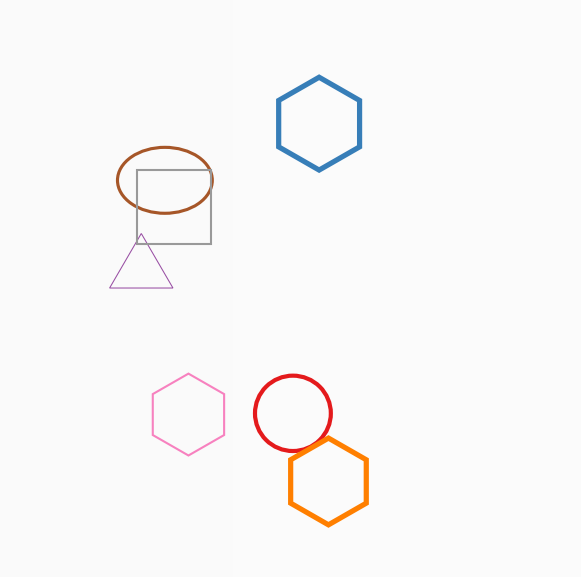[{"shape": "circle", "thickness": 2, "radius": 0.33, "center": [0.504, 0.283]}, {"shape": "hexagon", "thickness": 2.5, "radius": 0.4, "center": [0.549, 0.785]}, {"shape": "triangle", "thickness": 0.5, "radius": 0.31, "center": [0.243, 0.532]}, {"shape": "hexagon", "thickness": 2.5, "radius": 0.38, "center": [0.565, 0.165]}, {"shape": "oval", "thickness": 1.5, "radius": 0.41, "center": [0.284, 0.687]}, {"shape": "hexagon", "thickness": 1, "radius": 0.35, "center": [0.324, 0.281]}, {"shape": "square", "thickness": 1, "radius": 0.32, "center": [0.3, 0.641]}]